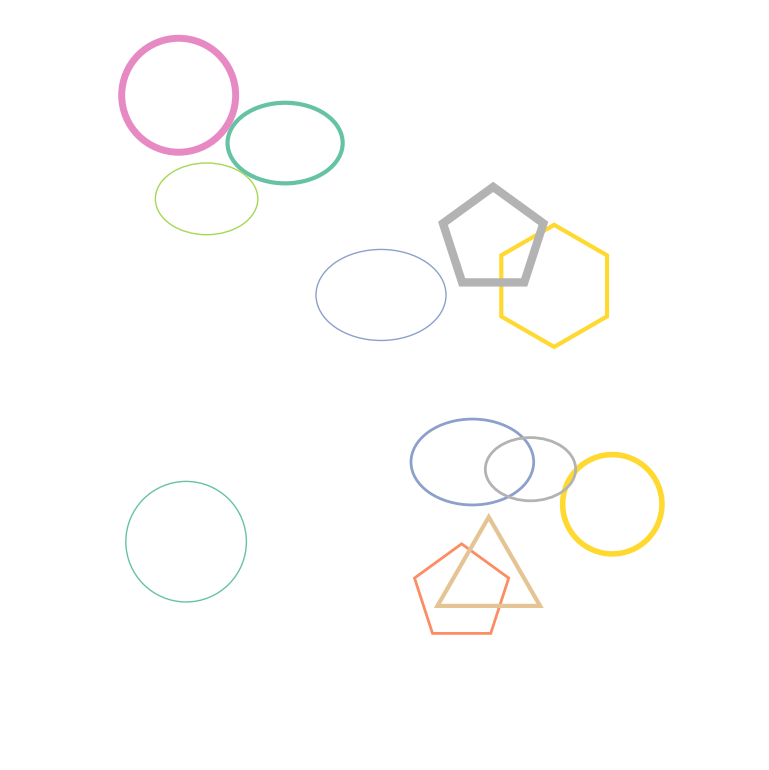[{"shape": "circle", "thickness": 0.5, "radius": 0.39, "center": [0.242, 0.297]}, {"shape": "oval", "thickness": 1.5, "radius": 0.37, "center": [0.37, 0.814]}, {"shape": "pentagon", "thickness": 1, "radius": 0.32, "center": [0.6, 0.229]}, {"shape": "oval", "thickness": 0.5, "radius": 0.42, "center": [0.495, 0.617]}, {"shape": "oval", "thickness": 1, "radius": 0.4, "center": [0.613, 0.4]}, {"shape": "circle", "thickness": 2.5, "radius": 0.37, "center": [0.232, 0.876]}, {"shape": "oval", "thickness": 0.5, "radius": 0.33, "center": [0.268, 0.742]}, {"shape": "hexagon", "thickness": 1.5, "radius": 0.4, "center": [0.72, 0.629]}, {"shape": "circle", "thickness": 2, "radius": 0.32, "center": [0.795, 0.345]}, {"shape": "triangle", "thickness": 1.5, "radius": 0.38, "center": [0.635, 0.252]}, {"shape": "pentagon", "thickness": 3, "radius": 0.34, "center": [0.64, 0.689]}, {"shape": "oval", "thickness": 1, "radius": 0.29, "center": [0.689, 0.391]}]